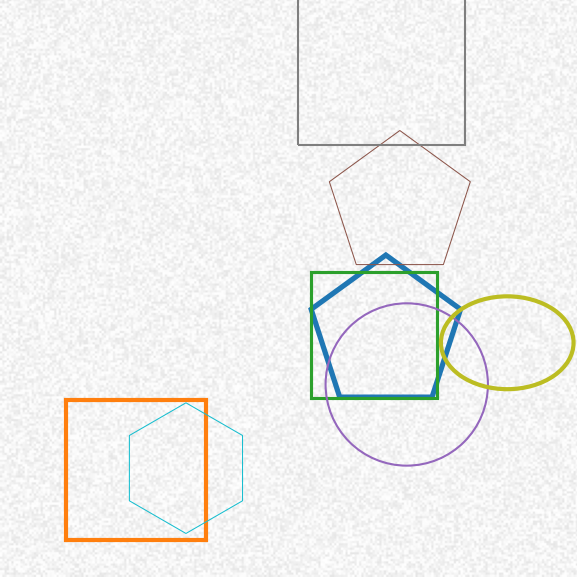[{"shape": "pentagon", "thickness": 2.5, "radius": 0.68, "center": [0.668, 0.422]}, {"shape": "square", "thickness": 2, "radius": 0.61, "center": [0.236, 0.185]}, {"shape": "square", "thickness": 1.5, "radius": 0.54, "center": [0.648, 0.419]}, {"shape": "circle", "thickness": 1, "radius": 0.7, "center": [0.704, 0.333]}, {"shape": "pentagon", "thickness": 0.5, "radius": 0.64, "center": [0.692, 0.645]}, {"shape": "square", "thickness": 1, "radius": 0.72, "center": [0.66, 0.892]}, {"shape": "oval", "thickness": 2, "radius": 0.57, "center": [0.878, 0.406]}, {"shape": "hexagon", "thickness": 0.5, "radius": 0.57, "center": [0.322, 0.189]}]